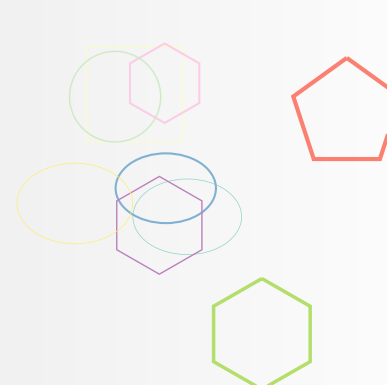[{"shape": "oval", "thickness": 0.5, "radius": 0.7, "center": [0.483, 0.437]}, {"shape": "square", "thickness": 0.5, "radius": 0.62, "center": [0.345, 0.758]}, {"shape": "pentagon", "thickness": 3, "radius": 0.73, "center": [0.895, 0.704]}, {"shape": "oval", "thickness": 1.5, "radius": 0.65, "center": [0.428, 0.511]}, {"shape": "hexagon", "thickness": 2.5, "radius": 0.72, "center": [0.676, 0.133]}, {"shape": "hexagon", "thickness": 1.5, "radius": 0.52, "center": [0.425, 0.784]}, {"shape": "hexagon", "thickness": 1, "radius": 0.63, "center": [0.411, 0.415]}, {"shape": "circle", "thickness": 1, "radius": 0.59, "center": [0.297, 0.749]}, {"shape": "oval", "thickness": 0.5, "radius": 0.75, "center": [0.193, 0.471]}]